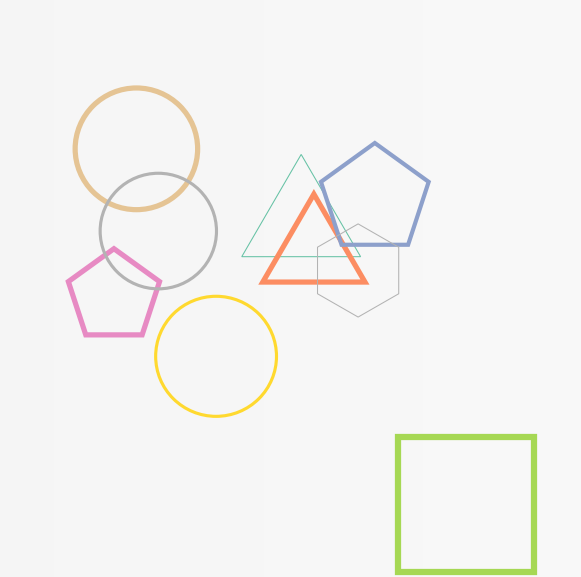[{"shape": "triangle", "thickness": 0.5, "radius": 0.59, "center": [0.518, 0.614]}, {"shape": "triangle", "thickness": 2.5, "radius": 0.51, "center": [0.54, 0.561]}, {"shape": "pentagon", "thickness": 2, "radius": 0.49, "center": [0.645, 0.654]}, {"shape": "pentagon", "thickness": 2.5, "radius": 0.41, "center": [0.196, 0.486]}, {"shape": "square", "thickness": 3, "radius": 0.58, "center": [0.801, 0.125]}, {"shape": "circle", "thickness": 1.5, "radius": 0.52, "center": [0.372, 0.382]}, {"shape": "circle", "thickness": 2.5, "radius": 0.53, "center": [0.235, 0.741]}, {"shape": "hexagon", "thickness": 0.5, "radius": 0.4, "center": [0.616, 0.531]}, {"shape": "circle", "thickness": 1.5, "radius": 0.5, "center": [0.272, 0.599]}]